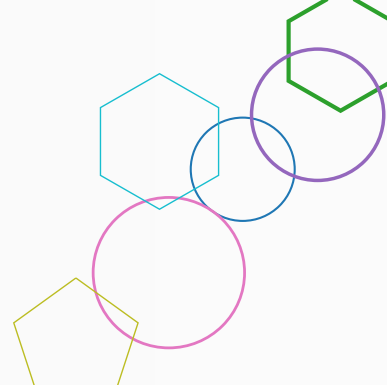[{"shape": "circle", "thickness": 1.5, "radius": 0.67, "center": [0.626, 0.56]}, {"shape": "hexagon", "thickness": 3, "radius": 0.77, "center": [0.879, 0.867]}, {"shape": "circle", "thickness": 2.5, "radius": 0.85, "center": [0.82, 0.702]}, {"shape": "circle", "thickness": 2, "radius": 0.98, "center": [0.436, 0.292]}, {"shape": "pentagon", "thickness": 1, "radius": 0.84, "center": [0.196, 0.109]}, {"shape": "hexagon", "thickness": 1, "radius": 0.88, "center": [0.412, 0.633]}]